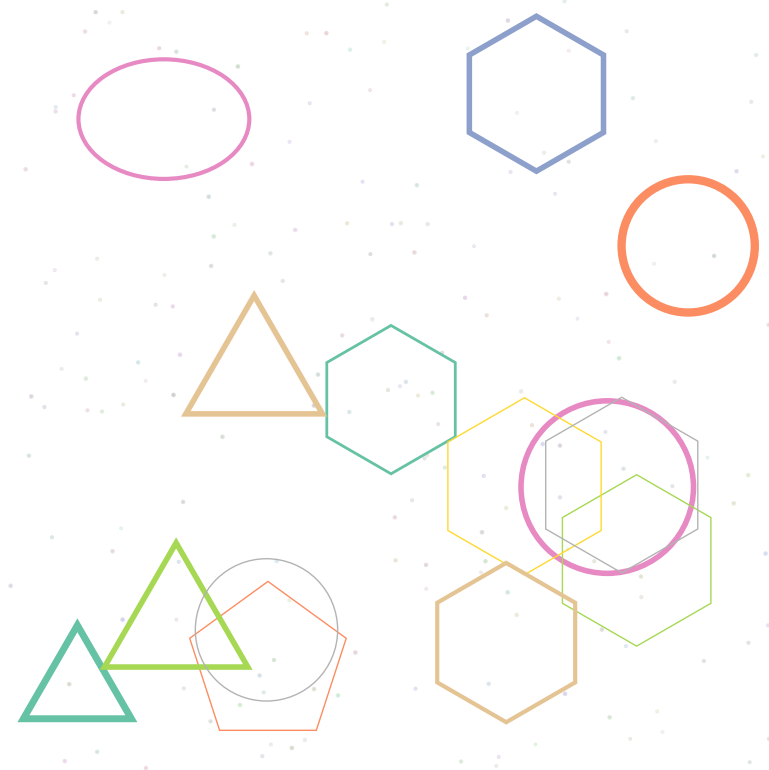[{"shape": "hexagon", "thickness": 1, "radius": 0.48, "center": [0.508, 0.481]}, {"shape": "triangle", "thickness": 2.5, "radius": 0.4, "center": [0.1, 0.107]}, {"shape": "circle", "thickness": 3, "radius": 0.43, "center": [0.894, 0.681]}, {"shape": "pentagon", "thickness": 0.5, "radius": 0.53, "center": [0.348, 0.138]}, {"shape": "hexagon", "thickness": 2, "radius": 0.5, "center": [0.697, 0.878]}, {"shape": "circle", "thickness": 2, "radius": 0.56, "center": [0.789, 0.367]}, {"shape": "oval", "thickness": 1.5, "radius": 0.55, "center": [0.213, 0.845]}, {"shape": "hexagon", "thickness": 0.5, "radius": 0.56, "center": [0.827, 0.272]}, {"shape": "triangle", "thickness": 2, "radius": 0.54, "center": [0.229, 0.187]}, {"shape": "hexagon", "thickness": 0.5, "radius": 0.57, "center": [0.681, 0.369]}, {"shape": "triangle", "thickness": 2, "radius": 0.51, "center": [0.33, 0.514]}, {"shape": "hexagon", "thickness": 1.5, "radius": 0.52, "center": [0.657, 0.165]}, {"shape": "hexagon", "thickness": 0.5, "radius": 0.57, "center": [0.807, 0.37]}, {"shape": "circle", "thickness": 0.5, "radius": 0.46, "center": [0.346, 0.182]}]